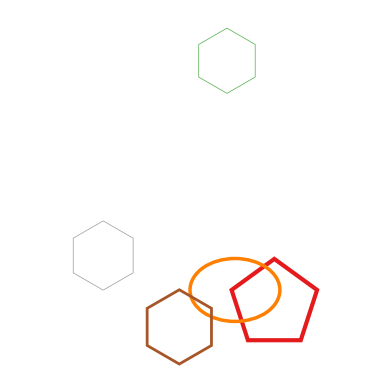[{"shape": "pentagon", "thickness": 3, "radius": 0.58, "center": [0.713, 0.211]}, {"shape": "hexagon", "thickness": 0.5, "radius": 0.42, "center": [0.59, 0.842]}, {"shape": "oval", "thickness": 2.5, "radius": 0.58, "center": [0.61, 0.247]}, {"shape": "hexagon", "thickness": 2, "radius": 0.48, "center": [0.466, 0.151]}, {"shape": "hexagon", "thickness": 0.5, "radius": 0.45, "center": [0.268, 0.336]}]